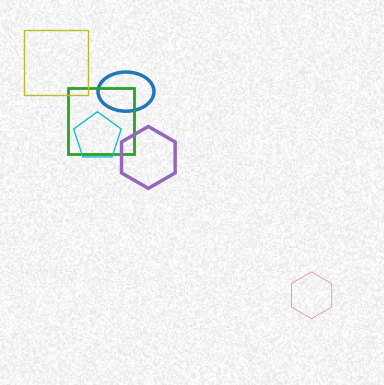[{"shape": "oval", "thickness": 2.5, "radius": 0.36, "center": [0.327, 0.762]}, {"shape": "square", "thickness": 2, "radius": 0.43, "center": [0.263, 0.686]}, {"shape": "hexagon", "thickness": 2.5, "radius": 0.4, "center": [0.385, 0.591]}, {"shape": "hexagon", "thickness": 0.5, "radius": 0.3, "center": [0.809, 0.233]}, {"shape": "square", "thickness": 1, "radius": 0.42, "center": [0.145, 0.838]}, {"shape": "pentagon", "thickness": 1, "radius": 0.32, "center": [0.253, 0.645]}]